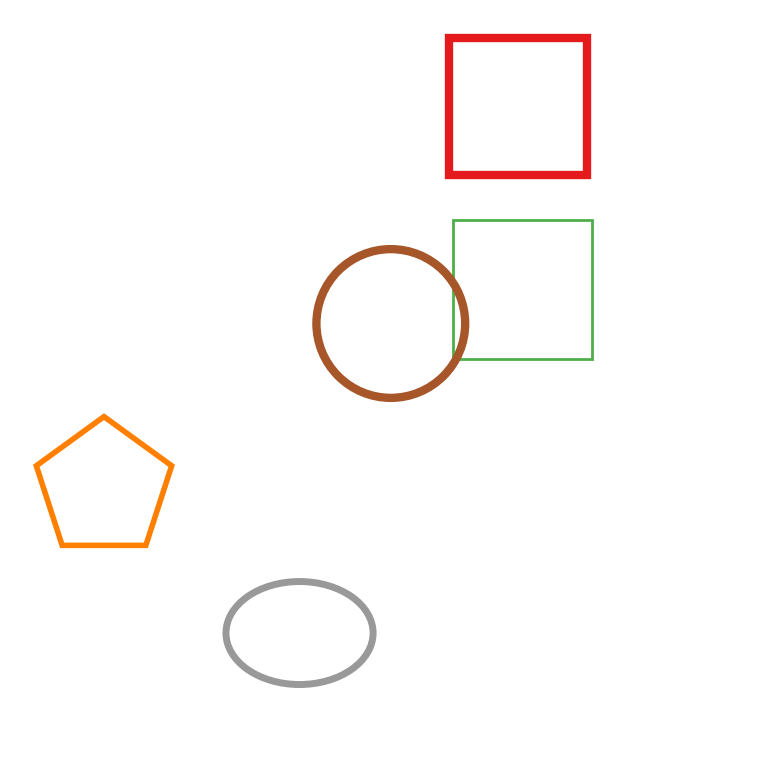[{"shape": "square", "thickness": 3, "radius": 0.45, "center": [0.673, 0.862]}, {"shape": "square", "thickness": 1, "radius": 0.45, "center": [0.679, 0.624]}, {"shape": "pentagon", "thickness": 2, "radius": 0.46, "center": [0.135, 0.367]}, {"shape": "circle", "thickness": 3, "radius": 0.48, "center": [0.508, 0.58]}, {"shape": "oval", "thickness": 2.5, "radius": 0.48, "center": [0.389, 0.178]}]